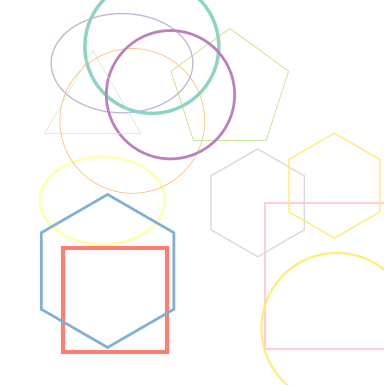[{"shape": "circle", "thickness": 2.5, "radius": 0.87, "center": [0.394, 0.879]}, {"shape": "oval", "thickness": 2, "radius": 0.81, "center": [0.266, 0.479]}, {"shape": "oval", "thickness": 1, "radius": 0.92, "center": [0.317, 0.836]}, {"shape": "square", "thickness": 3, "radius": 0.67, "center": [0.299, 0.221]}, {"shape": "hexagon", "thickness": 2, "radius": 0.99, "center": [0.279, 0.296]}, {"shape": "circle", "thickness": 0.5, "radius": 0.94, "center": [0.344, 0.686]}, {"shape": "pentagon", "thickness": 0.5, "radius": 0.8, "center": [0.597, 0.765]}, {"shape": "square", "thickness": 1.5, "radius": 0.94, "center": [0.878, 0.283]}, {"shape": "hexagon", "thickness": 1, "radius": 0.7, "center": [0.669, 0.473]}, {"shape": "circle", "thickness": 2, "radius": 0.83, "center": [0.443, 0.754]}, {"shape": "triangle", "thickness": 0.5, "radius": 0.72, "center": [0.241, 0.725]}, {"shape": "hexagon", "thickness": 1, "radius": 0.68, "center": [0.869, 0.518]}, {"shape": "circle", "thickness": 1.5, "radius": 0.98, "center": [0.875, 0.147]}]